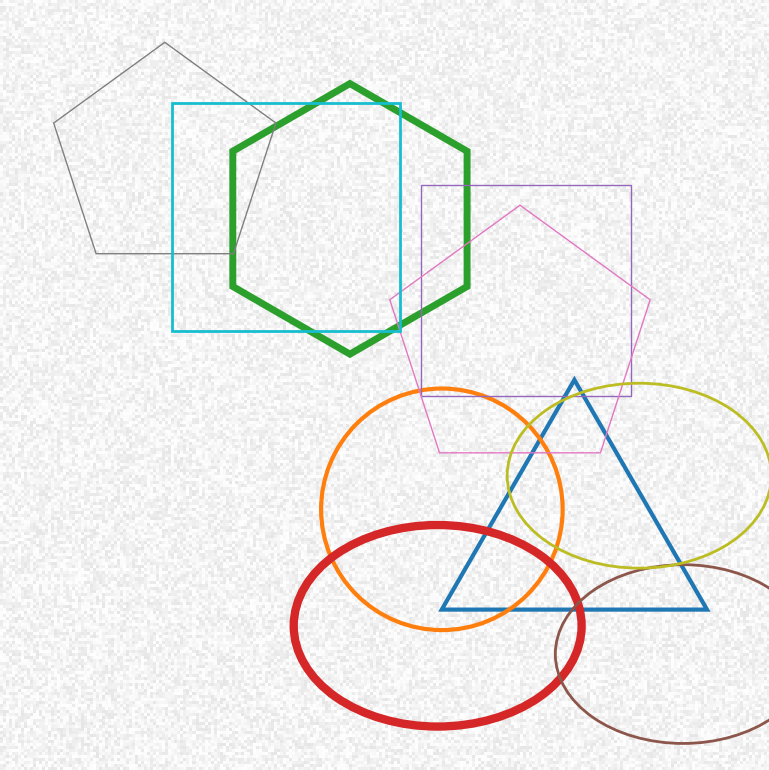[{"shape": "triangle", "thickness": 1.5, "radius": 0.99, "center": [0.746, 0.308]}, {"shape": "circle", "thickness": 1.5, "radius": 0.78, "center": [0.574, 0.339]}, {"shape": "hexagon", "thickness": 2.5, "radius": 0.88, "center": [0.454, 0.716]}, {"shape": "oval", "thickness": 3, "radius": 0.93, "center": [0.568, 0.187]}, {"shape": "square", "thickness": 0.5, "radius": 0.68, "center": [0.683, 0.623]}, {"shape": "oval", "thickness": 1, "radius": 0.83, "center": [0.887, 0.151]}, {"shape": "pentagon", "thickness": 0.5, "radius": 0.89, "center": [0.675, 0.556]}, {"shape": "pentagon", "thickness": 0.5, "radius": 0.76, "center": [0.214, 0.793]}, {"shape": "oval", "thickness": 1, "radius": 0.86, "center": [0.83, 0.382]}, {"shape": "square", "thickness": 1, "radius": 0.74, "center": [0.372, 0.718]}]